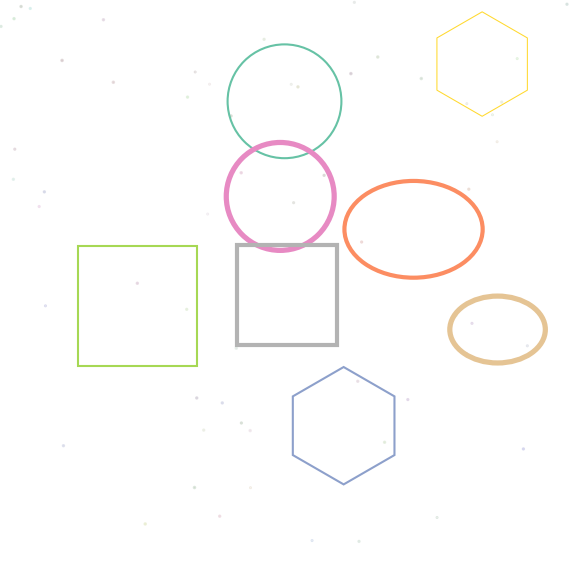[{"shape": "circle", "thickness": 1, "radius": 0.49, "center": [0.493, 0.824]}, {"shape": "oval", "thickness": 2, "radius": 0.6, "center": [0.716, 0.602]}, {"shape": "hexagon", "thickness": 1, "radius": 0.51, "center": [0.595, 0.262]}, {"shape": "circle", "thickness": 2.5, "radius": 0.47, "center": [0.485, 0.659]}, {"shape": "square", "thickness": 1, "radius": 0.52, "center": [0.238, 0.469]}, {"shape": "hexagon", "thickness": 0.5, "radius": 0.45, "center": [0.835, 0.888]}, {"shape": "oval", "thickness": 2.5, "radius": 0.41, "center": [0.862, 0.429]}, {"shape": "square", "thickness": 2, "radius": 0.43, "center": [0.497, 0.488]}]